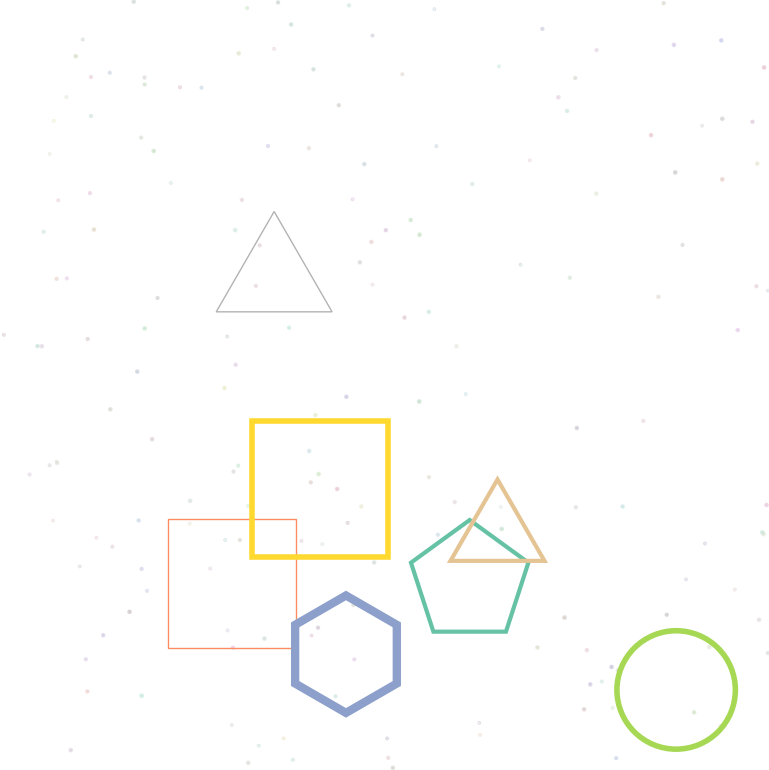[{"shape": "pentagon", "thickness": 1.5, "radius": 0.4, "center": [0.61, 0.244]}, {"shape": "square", "thickness": 0.5, "radius": 0.42, "center": [0.301, 0.242]}, {"shape": "hexagon", "thickness": 3, "radius": 0.38, "center": [0.449, 0.15]}, {"shape": "circle", "thickness": 2, "radius": 0.38, "center": [0.878, 0.104]}, {"shape": "square", "thickness": 2, "radius": 0.44, "center": [0.416, 0.365]}, {"shape": "triangle", "thickness": 1.5, "radius": 0.35, "center": [0.646, 0.307]}, {"shape": "triangle", "thickness": 0.5, "radius": 0.43, "center": [0.356, 0.638]}]